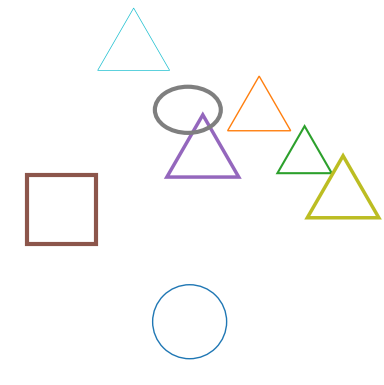[{"shape": "circle", "thickness": 1, "radius": 0.48, "center": [0.493, 0.164]}, {"shape": "triangle", "thickness": 1, "radius": 0.47, "center": [0.673, 0.708]}, {"shape": "triangle", "thickness": 1.5, "radius": 0.41, "center": [0.791, 0.591]}, {"shape": "triangle", "thickness": 2.5, "radius": 0.54, "center": [0.527, 0.594]}, {"shape": "square", "thickness": 3, "radius": 0.45, "center": [0.159, 0.455]}, {"shape": "oval", "thickness": 3, "radius": 0.43, "center": [0.488, 0.715]}, {"shape": "triangle", "thickness": 2.5, "radius": 0.54, "center": [0.891, 0.488]}, {"shape": "triangle", "thickness": 0.5, "radius": 0.54, "center": [0.347, 0.871]}]